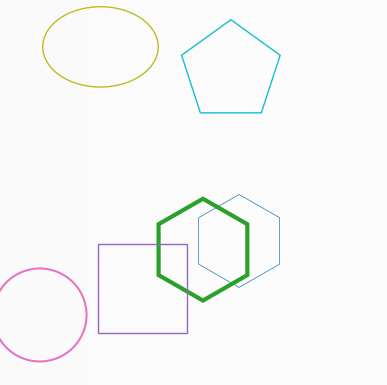[{"shape": "hexagon", "thickness": 0.5, "radius": 0.6, "center": [0.617, 0.374]}, {"shape": "hexagon", "thickness": 3, "radius": 0.66, "center": [0.524, 0.352]}, {"shape": "square", "thickness": 1, "radius": 0.58, "center": [0.368, 0.251]}, {"shape": "circle", "thickness": 1.5, "radius": 0.6, "center": [0.103, 0.182]}, {"shape": "oval", "thickness": 1, "radius": 0.74, "center": [0.259, 0.878]}, {"shape": "pentagon", "thickness": 1, "radius": 0.67, "center": [0.596, 0.815]}]